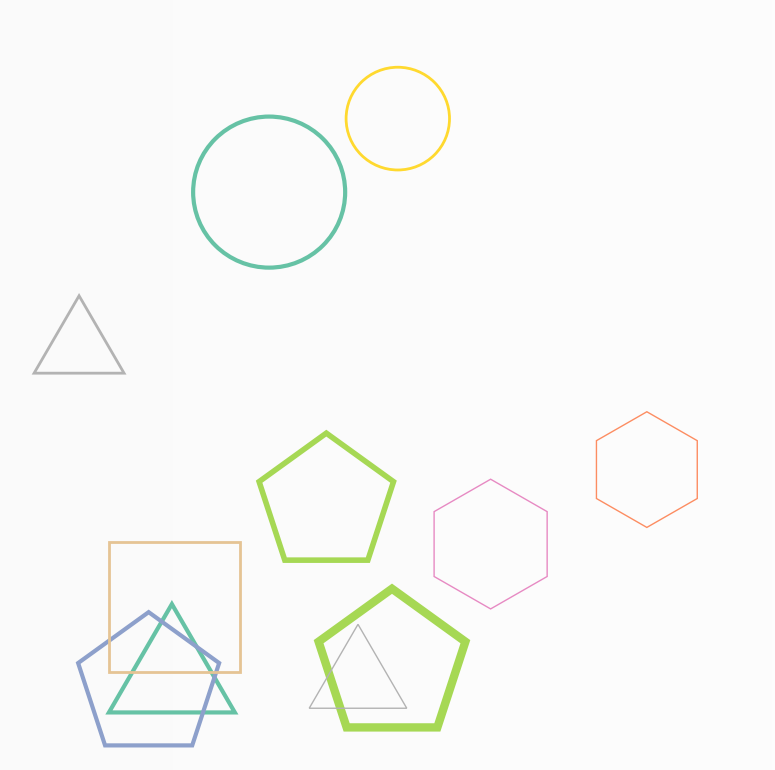[{"shape": "circle", "thickness": 1.5, "radius": 0.49, "center": [0.347, 0.751]}, {"shape": "triangle", "thickness": 1.5, "radius": 0.47, "center": [0.222, 0.122]}, {"shape": "hexagon", "thickness": 0.5, "radius": 0.38, "center": [0.835, 0.39]}, {"shape": "pentagon", "thickness": 1.5, "radius": 0.48, "center": [0.192, 0.109]}, {"shape": "hexagon", "thickness": 0.5, "radius": 0.42, "center": [0.633, 0.293]}, {"shape": "pentagon", "thickness": 2, "radius": 0.46, "center": [0.421, 0.346]}, {"shape": "pentagon", "thickness": 3, "radius": 0.5, "center": [0.506, 0.136]}, {"shape": "circle", "thickness": 1, "radius": 0.33, "center": [0.513, 0.846]}, {"shape": "square", "thickness": 1, "radius": 0.42, "center": [0.225, 0.211]}, {"shape": "triangle", "thickness": 0.5, "radius": 0.36, "center": [0.462, 0.117]}, {"shape": "triangle", "thickness": 1, "radius": 0.34, "center": [0.102, 0.549]}]